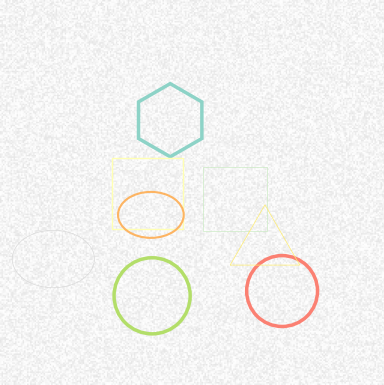[{"shape": "hexagon", "thickness": 2.5, "radius": 0.48, "center": [0.442, 0.688]}, {"shape": "square", "thickness": 1, "radius": 0.46, "center": [0.384, 0.498]}, {"shape": "circle", "thickness": 2.5, "radius": 0.46, "center": [0.733, 0.244]}, {"shape": "oval", "thickness": 1.5, "radius": 0.43, "center": [0.392, 0.442]}, {"shape": "circle", "thickness": 2.5, "radius": 0.49, "center": [0.395, 0.232]}, {"shape": "oval", "thickness": 0.5, "radius": 0.53, "center": [0.139, 0.327]}, {"shape": "square", "thickness": 0.5, "radius": 0.41, "center": [0.61, 0.484]}, {"shape": "triangle", "thickness": 0.5, "radius": 0.52, "center": [0.688, 0.364]}]